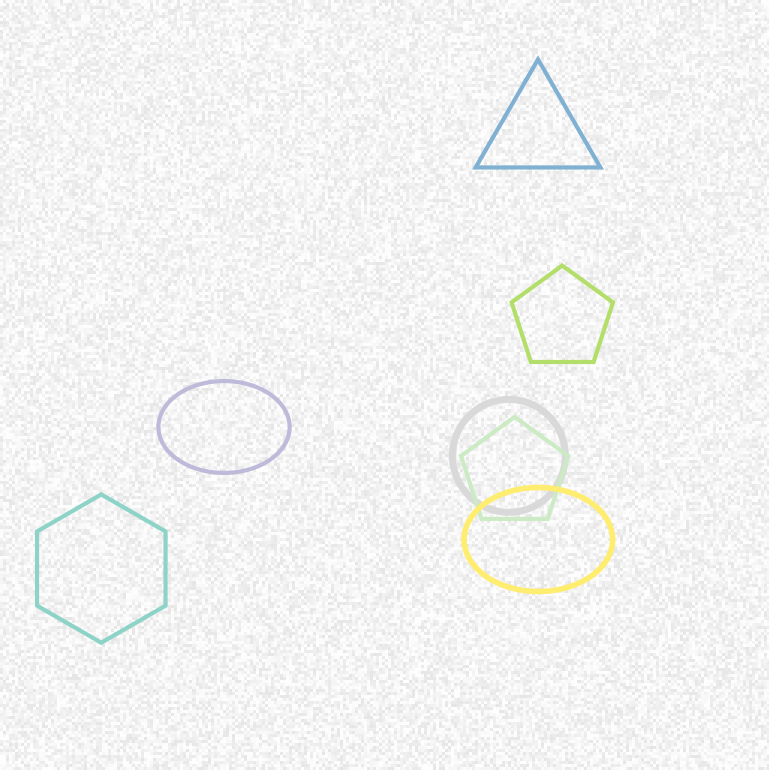[{"shape": "hexagon", "thickness": 1.5, "radius": 0.48, "center": [0.132, 0.262]}, {"shape": "oval", "thickness": 1.5, "radius": 0.43, "center": [0.291, 0.445]}, {"shape": "triangle", "thickness": 1.5, "radius": 0.47, "center": [0.699, 0.829]}, {"shape": "pentagon", "thickness": 1.5, "radius": 0.35, "center": [0.73, 0.586]}, {"shape": "circle", "thickness": 2.5, "radius": 0.37, "center": [0.661, 0.408]}, {"shape": "pentagon", "thickness": 1.5, "radius": 0.37, "center": [0.668, 0.385]}, {"shape": "oval", "thickness": 2, "radius": 0.48, "center": [0.699, 0.299]}]